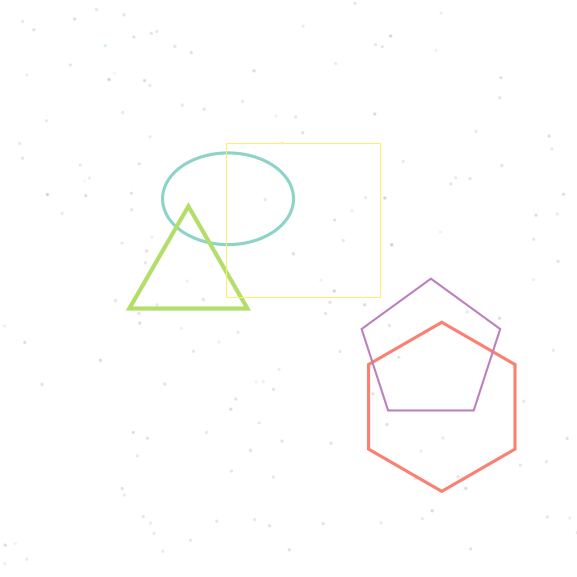[{"shape": "oval", "thickness": 1.5, "radius": 0.57, "center": [0.395, 0.655]}, {"shape": "hexagon", "thickness": 1.5, "radius": 0.73, "center": [0.765, 0.295]}, {"shape": "triangle", "thickness": 2, "radius": 0.59, "center": [0.326, 0.524]}, {"shape": "pentagon", "thickness": 1, "radius": 0.63, "center": [0.746, 0.39]}, {"shape": "square", "thickness": 0.5, "radius": 0.67, "center": [0.525, 0.619]}]